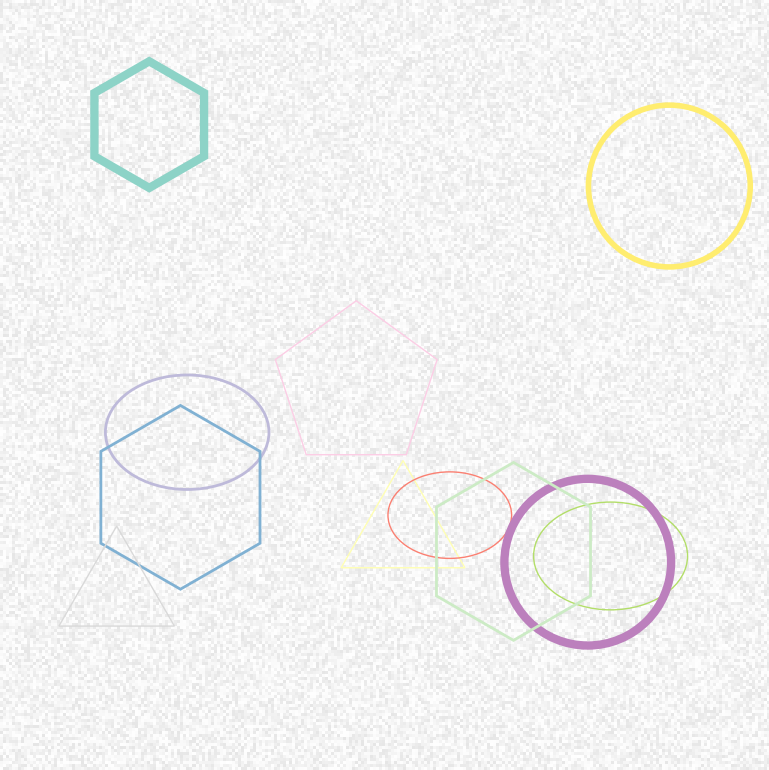[{"shape": "hexagon", "thickness": 3, "radius": 0.41, "center": [0.194, 0.838]}, {"shape": "triangle", "thickness": 0.5, "radius": 0.46, "center": [0.523, 0.309]}, {"shape": "oval", "thickness": 1, "radius": 0.53, "center": [0.243, 0.439]}, {"shape": "oval", "thickness": 0.5, "radius": 0.4, "center": [0.584, 0.331]}, {"shape": "hexagon", "thickness": 1, "radius": 0.6, "center": [0.234, 0.354]}, {"shape": "oval", "thickness": 0.5, "radius": 0.5, "center": [0.793, 0.278]}, {"shape": "pentagon", "thickness": 0.5, "radius": 0.55, "center": [0.463, 0.499]}, {"shape": "triangle", "thickness": 0.5, "radius": 0.43, "center": [0.152, 0.23]}, {"shape": "circle", "thickness": 3, "radius": 0.54, "center": [0.763, 0.27]}, {"shape": "hexagon", "thickness": 1, "radius": 0.58, "center": [0.667, 0.284]}, {"shape": "circle", "thickness": 2, "radius": 0.53, "center": [0.869, 0.758]}]